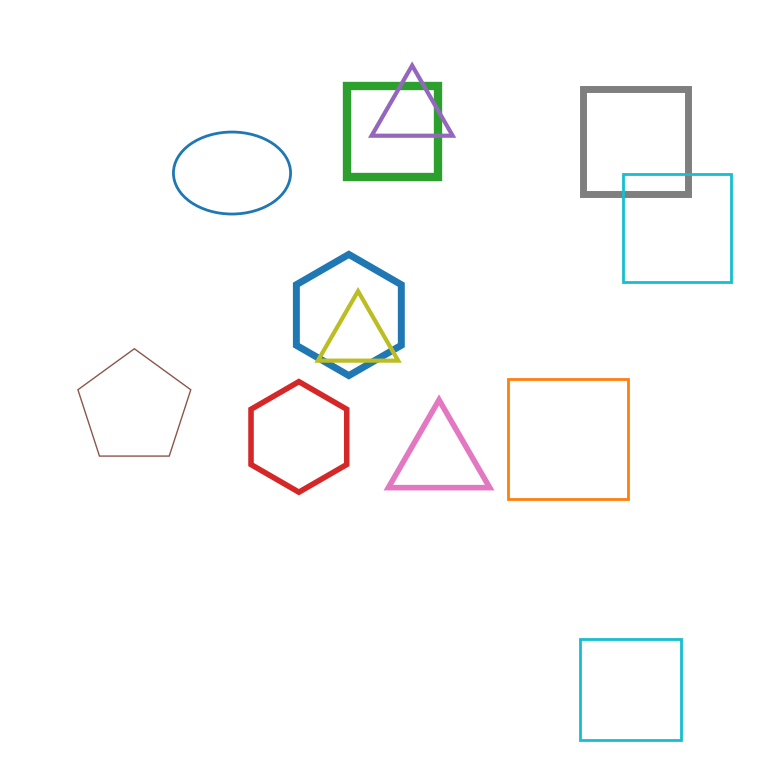[{"shape": "oval", "thickness": 1, "radius": 0.38, "center": [0.301, 0.775]}, {"shape": "hexagon", "thickness": 2.5, "radius": 0.39, "center": [0.453, 0.591]}, {"shape": "square", "thickness": 1, "radius": 0.39, "center": [0.737, 0.43]}, {"shape": "square", "thickness": 3, "radius": 0.3, "center": [0.51, 0.829]}, {"shape": "hexagon", "thickness": 2, "radius": 0.36, "center": [0.388, 0.433]}, {"shape": "triangle", "thickness": 1.5, "radius": 0.3, "center": [0.535, 0.854]}, {"shape": "pentagon", "thickness": 0.5, "radius": 0.39, "center": [0.174, 0.47]}, {"shape": "triangle", "thickness": 2, "radius": 0.38, "center": [0.57, 0.405]}, {"shape": "square", "thickness": 2.5, "radius": 0.34, "center": [0.826, 0.816]}, {"shape": "triangle", "thickness": 1.5, "radius": 0.3, "center": [0.465, 0.562]}, {"shape": "square", "thickness": 1, "radius": 0.35, "center": [0.879, 0.704]}, {"shape": "square", "thickness": 1, "radius": 0.33, "center": [0.818, 0.105]}]